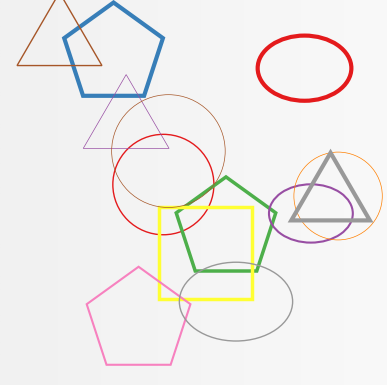[{"shape": "oval", "thickness": 3, "radius": 0.6, "center": [0.786, 0.823]}, {"shape": "circle", "thickness": 1, "radius": 0.65, "center": [0.422, 0.521]}, {"shape": "pentagon", "thickness": 3, "radius": 0.67, "center": [0.293, 0.86]}, {"shape": "pentagon", "thickness": 2.5, "radius": 0.68, "center": [0.583, 0.405]}, {"shape": "triangle", "thickness": 0.5, "radius": 0.64, "center": [0.326, 0.678]}, {"shape": "oval", "thickness": 1.5, "radius": 0.54, "center": [0.802, 0.446]}, {"shape": "circle", "thickness": 0.5, "radius": 0.57, "center": [0.872, 0.491]}, {"shape": "square", "thickness": 2.5, "radius": 0.6, "center": [0.531, 0.342]}, {"shape": "circle", "thickness": 0.5, "radius": 0.73, "center": [0.435, 0.608]}, {"shape": "triangle", "thickness": 1, "radius": 0.63, "center": [0.154, 0.893]}, {"shape": "pentagon", "thickness": 1.5, "radius": 0.7, "center": [0.358, 0.166]}, {"shape": "oval", "thickness": 1, "radius": 0.73, "center": [0.609, 0.217]}, {"shape": "triangle", "thickness": 3, "radius": 0.59, "center": [0.853, 0.486]}]